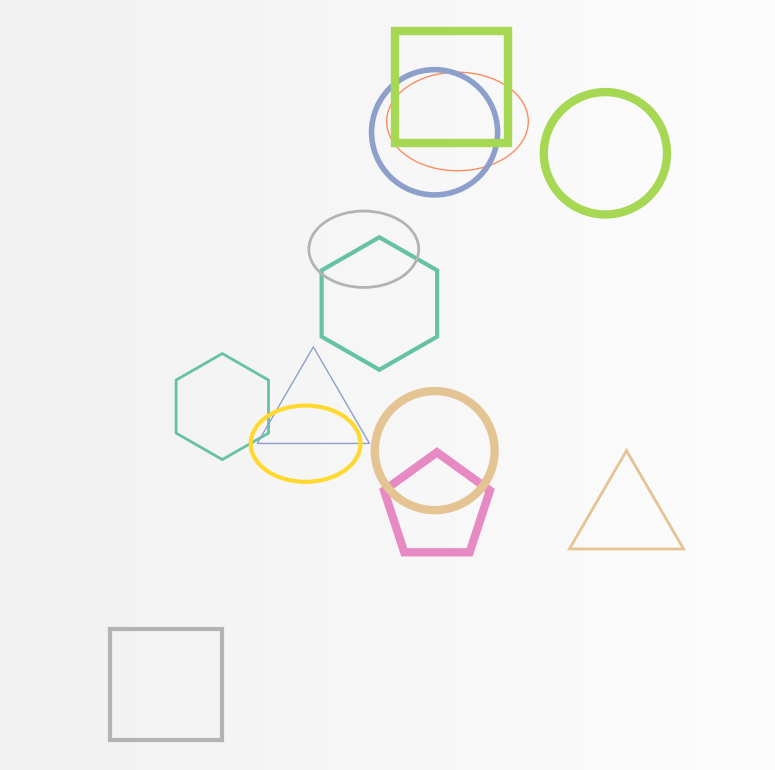[{"shape": "hexagon", "thickness": 1.5, "radius": 0.43, "center": [0.49, 0.606]}, {"shape": "hexagon", "thickness": 1, "radius": 0.34, "center": [0.287, 0.472]}, {"shape": "oval", "thickness": 0.5, "radius": 0.46, "center": [0.59, 0.842]}, {"shape": "triangle", "thickness": 0.5, "radius": 0.42, "center": [0.404, 0.466]}, {"shape": "circle", "thickness": 2, "radius": 0.41, "center": [0.561, 0.828]}, {"shape": "pentagon", "thickness": 3, "radius": 0.36, "center": [0.564, 0.341]}, {"shape": "square", "thickness": 3, "radius": 0.36, "center": [0.583, 0.887]}, {"shape": "circle", "thickness": 3, "radius": 0.4, "center": [0.781, 0.801]}, {"shape": "oval", "thickness": 1.5, "radius": 0.35, "center": [0.394, 0.424]}, {"shape": "circle", "thickness": 3, "radius": 0.39, "center": [0.561, 0.415]}, {"shape": "triangle", "thickness": 1, "radius": 0.43, "center": [0.808, 0.33]}, {"shape": "oval", "thickness": 1, "radius": 0.35, "center": [0.469, 0.676]}, {"shape": "square", "thickness": 1.5, "radius": 0.36, "center": [0.214, 0.111]}]